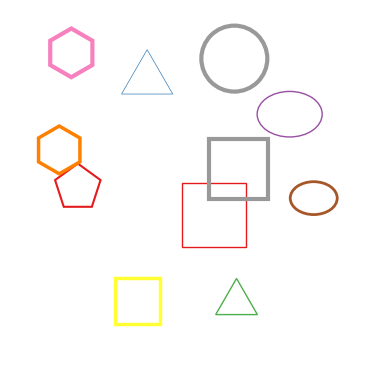[{"shape": "square", "thickness": 1, "radius": 0.42, "center": [0.557, 0.44]}, {"shape": "pentagon", "thickness": 1.5, "radius": 0.31, "center": [0.202, 0.513]}, {"shape": "triangle", "thickness": 0.5, "radius": 0.38, "center": [0.382, 0.794]}, {"shape": "triangle", "thickness": 1, "radius": 0.31, "center": [0.614, 0.214]}, {"shape": "oval", "thickness": 1, "radius": 0.42, "center": [0.752, 0.703]}, {"shape": "hexagon", "thickness": 2.5, "radius": 0.31, "center": [0.154, 0.611]}, {"shape": "square", "thickness": 2.5, "radius": 0.3, "center": [0.357, 0.218]}, {"shape": "oval", "thickness": 2, "radius": 0.31, "center": [0.815, 0.485]}, {"shape": "hexagon", "thickness": 3, "radius": 0.32, "center": [0.185, 0.863]}, {"shape": "square", "thickness": 3, "radius": 0.38, "center": [0.619, 0.561]}, {"shape": "circle", "thickness": 3, "radius": 0.43, "center": [0.609, 0.848]}]